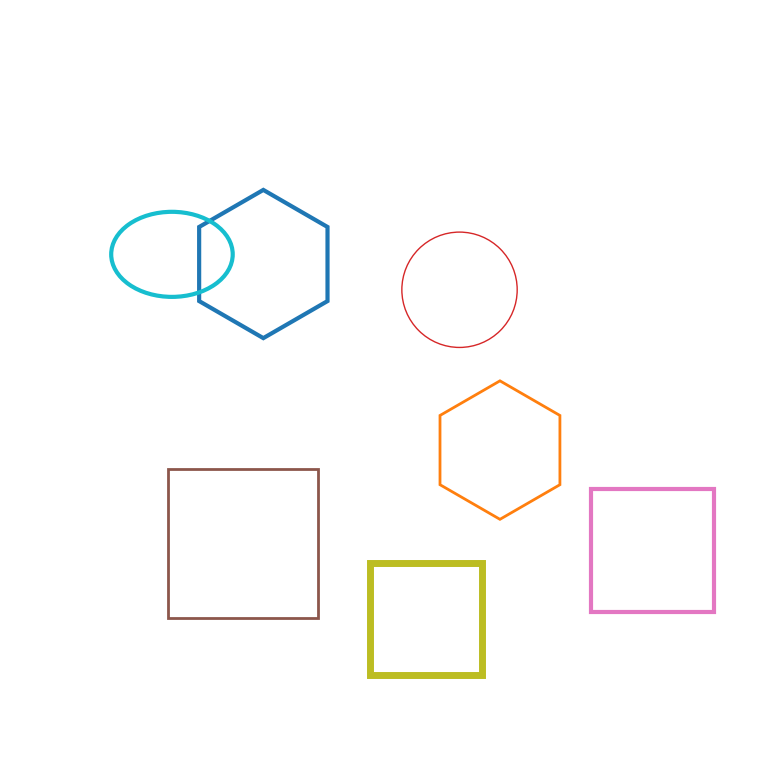[{"shape": "hexagon", "thickness": 1.5, "radius": 0.48, "center": [0.342, 0.657]}, {"shape": "hexagon", "thickness": 1, "radius": 0.45, "center": [0.649, 0.415]}, {"shape": "circle", "thickness": 0.5, "radius": 0.37, "center": [0.597, 0.624]}, {"shape": "square", "thickness": 1, "radius": 0.48, "center": [0.316, 0.294]}, {"shape": "square", "thickness": 1.5, "radius": 0.4, "center": [0.847, 0.285]}, {"shape": "square", "thickness": 2.5, "radius": 0.36, "center": [0.554, 0.196]}, {"shape": "oval", "thickness": 1.5, "radius": 0.39, "center": [0.223, 0.67]}]